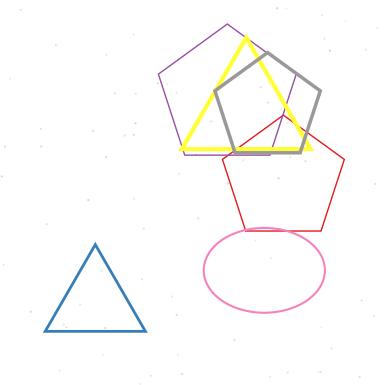[{"shape": "pentagon", "thickness": 1, "radius": 0.83, "center": [0.736, 0.535]}, {"shape": "triangle", "thickness": 2, "radius": 0.75, "center": [0.248, 0.214]}, {"shape": "pentagon", "thickness": 1, "radius": 0.94, "center": [0.59, 0.749]}, {"shape": "triangle", "thickness": 3, "radius": 0.97, "center": [0.639, 0.709]}, {"shape": "oval", "thickness": 1.5, "radius": 0.79, "center": [0.687, 0.298]}, {"shape": "pentagon", "thickness": 2.5, "radius": 0.72, "center": [0.695, 0.72]}]